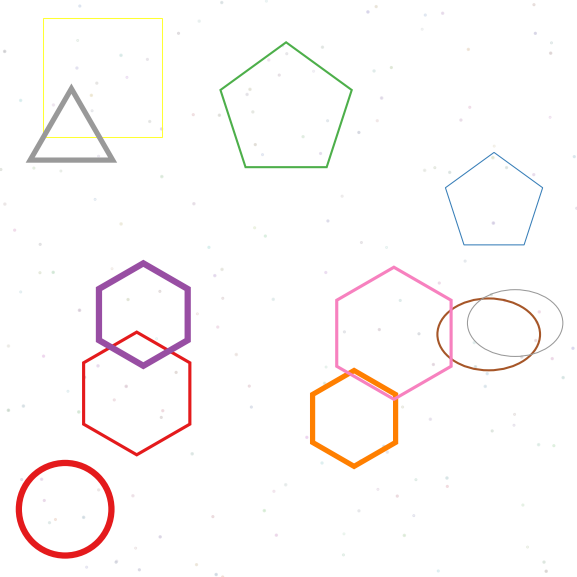[{"shape": "hexagon", "thickness": 1.5, "radius": 0.53, "center": [0.237, 0.318]}, {"shape": "circle", "thickness": 3, "radius": 0.4, "center": [0.113, 0.117]}, {"shape": "pentagon", "thickness": 0.5, "radius": 0.44, "center": [0.855, 0.647]}, {"shape": "pentagon", "thickness": 1, "radius": 0.6, "center": [0.495, 0.806]}, {"shape": "hexagon", "thickness": 3, "radius": 0.44, "center": [0.248, 0.454]}, {"shape": "hexagon", "thickness": 2.5, "radius": 0.41, "center": [0.613, 0.275]}, {"shape": "square", "thickness": 0.5, "radius": 0.51, "center": [0.177, 0.864]}, {"shape": "oval", "thickness": 1, "radius": 0.44, "center": [0.846, 0.42]}, {"shape": "hexagon", "thickness": 1.5, "radius": 0.57, "center": [0.682, 0.422]}, {"shape": "oval", "thickness": 0.5, "radius": 0.41, "center": [0.892, 0.44]}, {"shape": "triangle", "thickness": 2.5, "radius": 0.41, "center": [0.124, 0.763]}]